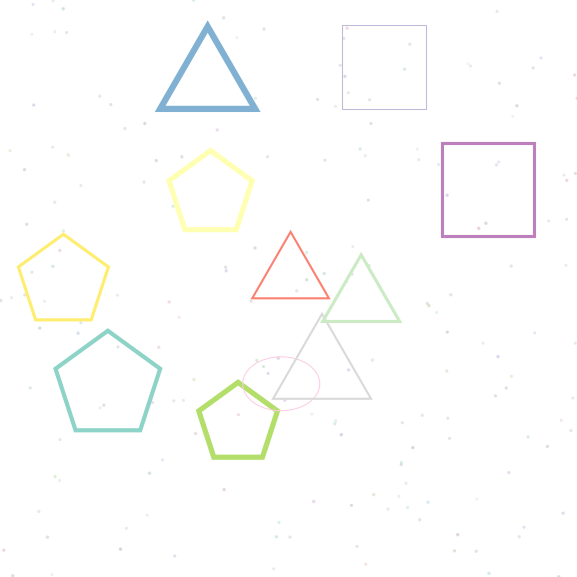[{"shape": "pentagon", "thickness": 2, "radius": 0.48, "center": [0.187, 0.331]}, {"shape": "pentagon", "thickness": 2.5, "radius": 0.38, "center": [0.365, 0.663]}, {"shape": "square", "thickness": 0.5, "radius": 0.36, "center": [0.665, 0.883]}, {"shape": "triangle", "thickness": 1, "radius": 0.38, "center": [0.503, 0.521]}, {"shape": "triangle", "thickness": 3, "radius": 0.48, "center": [0.36, 0.858]}, {"shape": "pentagon", "thickness": 2.5, "radius": 0.36, "center": [0.412, 0.265]}, {"shape": "oval", "thickness": 0.5, "radius": 0.33, "center": [0.487, 0.335]}, {"shape": "triangle", "thickness": 1, "radius": 0.49, "center": [0.558, 0.358]}, {"shape": "square", "thickness": 1.5, "radius": 0.4, "center": [0.845, 0.671]}, {"shape": "triangle", "thickness": 1.5, "radius": 0.38, "center": [0.625, 0.481]}, {"shape": "pentagon", "thickness": 1.5, "radius": 0.41, "center": [0.11, 0.512]}]